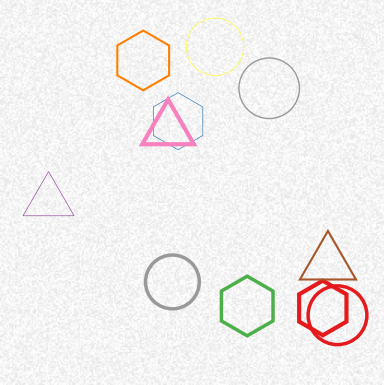[{"shape": "hexagon", "thickness": 3, "radius": 0.35, "center": [0.838, 0.2]}, {"shape": "circle", "thickness": 2.5, "radius": 0.38, "center": [0.877, 0.181]}, {"shape": "hexagon", "thickness": 0.5, "radius": 0.37, "center": [0.463, 0.685]}, {"shape": "hexagon", "thickness": 2.5, "radius": 0.39, "center": [0.642, 0.205]}, {"shape": "triangle", "thickness": 0.5, "radius": 0.38, "center": [0.126, 0.478]}, {"shape": "hexagon", "thickness": 1.5, "radius": 0.39, "center": [0.372, 0.843]}, {"shape": "circle", "thickness": 0.5, "radius": 0.37, "center": [0.559, 0.878]}, {"shape": "triangle", "thickness": 1.5, "radius": 0.42, "center": [0.852, 0.316]}, {"shape": "triangle", "thickness": 3, "radius": 0.39, "center": [0.437, 0.664]}, {"shape": "circle", "thickness": 2.5, "radius": 0.35, "center": [0.448, 0.268]}, {"shape": "circle", "thickness": 1, "radius": 0.39, "center": [0.699, 0.771]}]